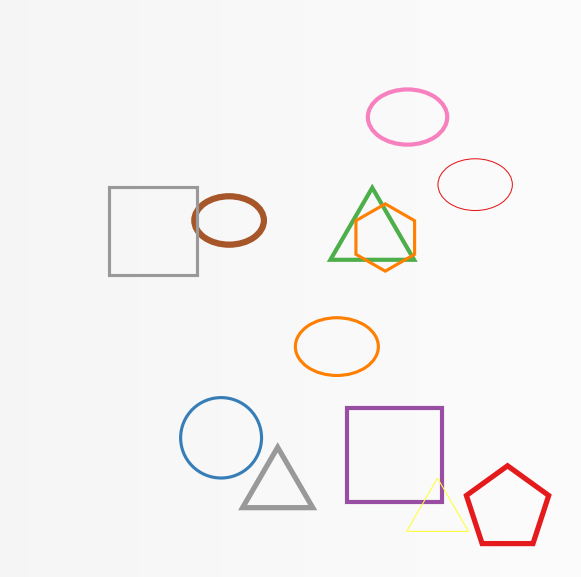[{"shape": "oval", "thickness": 0.5, "radius": 0.32, "center": [0.817, 0.679]}, {"shape": "pentagon", "thickness": 2.5, "radius": 0.37, "center": [0.873, 0.118]}, {"shape": "circle", "thickness": 1.5, "radius": 0.35, "center": [0.38, 0.241]}, {"shape": "triangle", "thickness": 2, "radius": 0.42, "center": [0.64, 0.591]}, {"shape": "square", "thickness": 2, "radius": 0.41, "center": [0.678, 0.212]}, {"shape": "oval", "thickness": 1.5, "radius": 0.36, "center": [0.58, 0.399]}, {"shape": "hexagon", "thickness": 1.5, "radius": 0.29, "center": [0.663, 0.588]}, {"shape": "triangle", "thickness": 0.5, "radius": 0.31, "center": [0.753, 0.11]}, {"shape": "oval", "thickness": 3, "radius": 0.3, "center": [0.394, 0.617]}, {"shape": "oval", "thickness": 2, "radius": 0.34, "center": [0.701, 0.796]}, {"shape": "square", "thickness": 1.5, "radius": 0.38, "center": [0.264, 0.599]}, {"shape": "triangle", "thickness": 2.5, "radius": 0.35, "center": [0.478, 0.155]}]